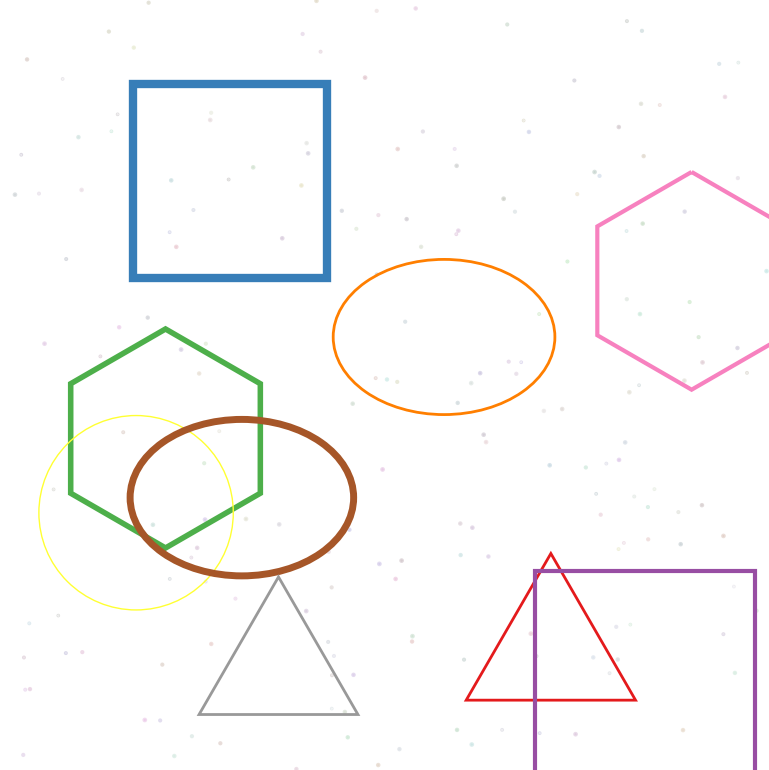[{"shape": "triangle", "thickness": 1, "radius": 0.63, "center": [0.715, 0.154]}, {"shape": "square", "thickness": 3, "radius": 0.63, "center": [0.298, 0.765]}, {"shape": "hexagon", "thickness": 2, "radius": 0.71, "center": [0.215, 0.431]}, {"shape": "square", "thickness": 1.5, "radius": 0.72, "center": [0.838, 0.116]}, {"shape": "oval", "thickness": 1, "radius": 0.72, "center": [0.577, 0.562]}, {"shape": "circle", "thickness": 0.5, "radius": 0.63, "center": [0.177, 0.334]}, {"shape": "oval", "thickness": 2.5, "radius": 0.73, "center": [0.314, 0.354]}, {"shape": "hexagon", "thickness": 1.5, "radius": 0.71, "center": [0.898, 0.635]}, {"shape": "triangle", "thickness": 1, "radius": 0.6, "center": [0.362, 0.132]}]